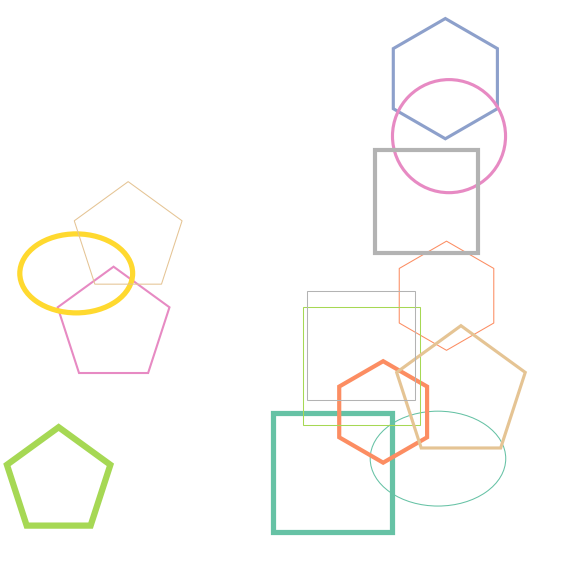[{"shape": "oval", "thickness": 0.5, "radius": 0.59, "center": [0.758, 0.205]}, {"shape": "square", "thickness": 2.5, "radius": 0.51, "center": [0.576, 0.181]}, {"shape": "hexagon", "thickness": 2, "radius": 0.44, "center": [0.663, 0.286]}, {"shape": "hexagon", "thickness": 0.5, "radius": 0.47, "center": [0.773, 0.487]}, {"shape": "hexagon", "thickness": 1.5, "radius": 0.52, "center": [0.771, 0.863]}, {"shape": "circle", "thickness": 1.5, "radius": 0.49, "center": [0.778, 0.763]}, {"shape": "pentagon", "thickness": 1, "radius": 0.51, "center": [0.197, 0.436]}, {"shape": "pentagon", "thickness": 3, "radius": 0.47, "center": [0.102, 0.165]}, {"shape": "square", "thickness": 0.5, "radius": 0.51, "center": [0.626, 0.366]}, {"shape": "oval", "thickness": 2.5, "radius": 0.49, "center": [0.132, 0.526]}, {"shape": "pentagon", "thickness": 1.5, "radius": 0.59, "center": [0.798, 0.318]}, {"shape": "pentagon", "thickness": 0.5, "radius": 0.49, "center": [0.222, 0.586]}, {"shape": "square", "thickness": 2, "radius": 0.44, "center": [0.738, 0.651]}, {"shape": "square", "thickness": 0.5, "radius": 0.47, "center": [0.625, 0.401]}]